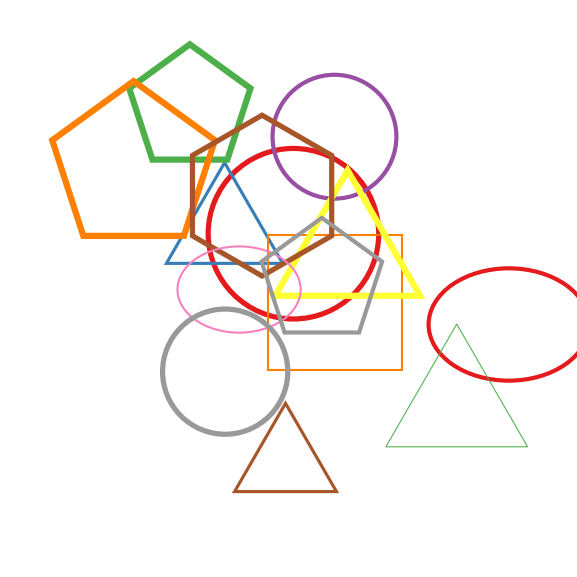[{"shape": "circle", "thickness": 2.5, "radius": 0.74, "center": [0.508, 0.594]}, {"shape": "oval", "thickness": 2, "radius": 0.69, "center": [0.881, 0.437]}, {"shape": "triangle", "thickness": 1.5, "radius": 0.58, "center": [0.389, 0.601]}, {"shape": "pentagon", "thickness": 3, "radius": 0.55, "center": [0.329, 0.812]}, {"shape": "triangle", "thickness": 0.5, "radius": 0.71, "center": [0.791, 0.296]}, {"shape": "circle", "thickness": 2, "radius": 0.54, "center": [0.579, 0.762]}, {"shape": "square", "thickness": 1, "radius": 0.58, "center": [0.58, 0.475]}, {"shape": "pentagon", "thickness": 3, "radius": 0.74, "center": [0.231, 0.711]}, {"shape": "triangle", "thickness": 3, "radius": 0.72, "center": [0.602, 0.559]}, {"shape": "hexagon", "thickness": 2.5, "radius": 0.7, "center": [0.454, 0.66]}, {"shape": "triangle", "thickness": 1.5, "radius": 0.51, "center": [0.494, 0.199]}, {"shape": "oval", "thickness": 1, "radius": 0.53, "center": [0.414, 0.498]}, {"shape": "pentagon", "thickness": 2, "radius": 0.55, "center": [0.557, 0.512]}, {"shape": "circle", "thickness": 2.5, "radius": 0.54, "center": [0.39, 0.356]}]